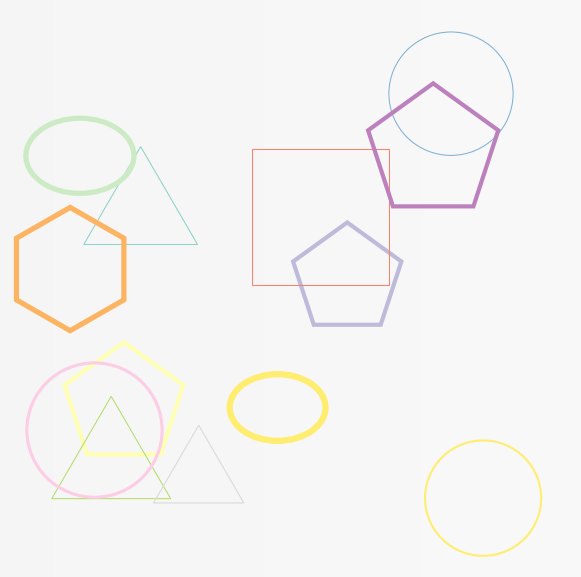[{"shape": "triangle", "thickness": 0.5, "radius": 0.57, "center": [0.242, 0.632]}, {"shape": "pentagon", "thickness": 2, "radius": 0.54, "center": [0.213, 0.299]}, {"shape": "pentagon", "thickness": 2, "radius": 0.49, "center": [0.597, 0.516]}, {"shape": "square", "thickness": 0.5, "radius": 0.59, "center": [0.551, 0.623]}, {"shape": "circle", "thickness": 0.5, "radius": 0.53, "center": [0.776, 0.837]}, {"shape": "hexagon", "thickness": 2.5, "radius": 0.53, "center": [0.121, 0.533]}, {"shape": "triangle", "thickness": 0.5, "radius": 0.59, "center": [0.191, 0.195]}, {"shape": "circle", "thickness": 1.5, "radius": 0.58, "center": [0.163, 0.254]}, {"shape": "triangle", "thickness": 0.5, "radius": 0.45, "center": [0.342, 0.173]}, {"shape": "pentagon", "thickness": 2, "radius": 0.59, "center": [0.745, 0.737]}, {"shape": "oval", "thickness": 2.5, "radius": 0.46, "center": [0.137, 0.729]}, {"shape": "circle", "thickness": 1, "radius": 0.5, "center": [0.831, 0.137]}, {"shape": "oval", "thickness": 3, "radius": 0.41, "center": [0.478, 0.293]}]